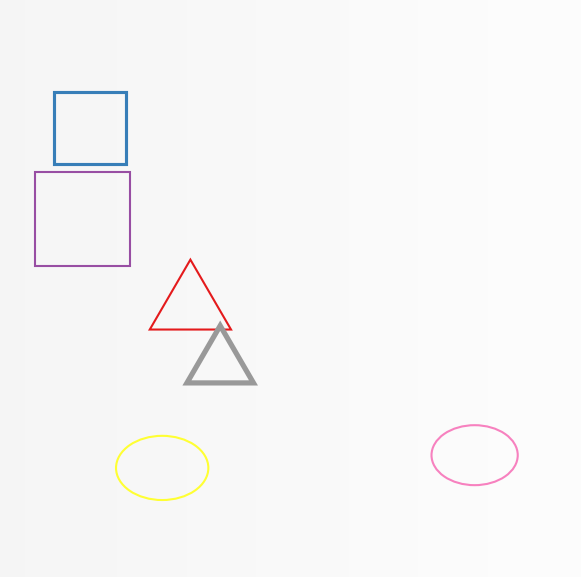[{"shape": "triangle", "thickness": 1, "radius": 0.4, "center": [0.328, 0.469]}, {"shape": "square", "thickness": 1.5, "radius": 0.31, "center": [0.155, 0.777]}, {"shape": "square", "thickness": 1, "radius": 0.41, "center": [0.142, 0.62]}, {"shape": "oval", "thickness": 1, "radius": 0.4, "center": [0.279, 0.189]}, {"shape": "oval", "thickness": 1, "radius": 0.37, "center": [0.817, 0.211]}, {"shape": "triangle", "thickness": 2.5, "radius": 0.33, "center": [0.379, 0.369]}]